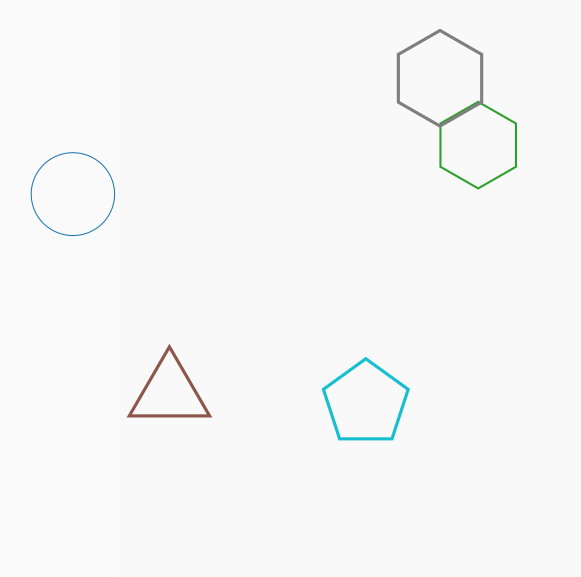[{"shape": "circle", "thickness": 0.5, "radius": 0.36, "center": [0.125, 0.663]}, {"shape": "hexagon", "thickness": 1, "radius": 0.37, "center": [0.823, 0.748]}, {"shape": "triangle", "thickness": 1.5, "radius": 0.4, "center": [0.291, 0.319]}, {"shape": "hexagon", "thickness": 1.5, "radius": 0.41, "center": [0.757, 0.864]}, {"shape": "pentagon", "thickness": 1.5, "radius": 0.38, "center": [0.629, 0.301]}]